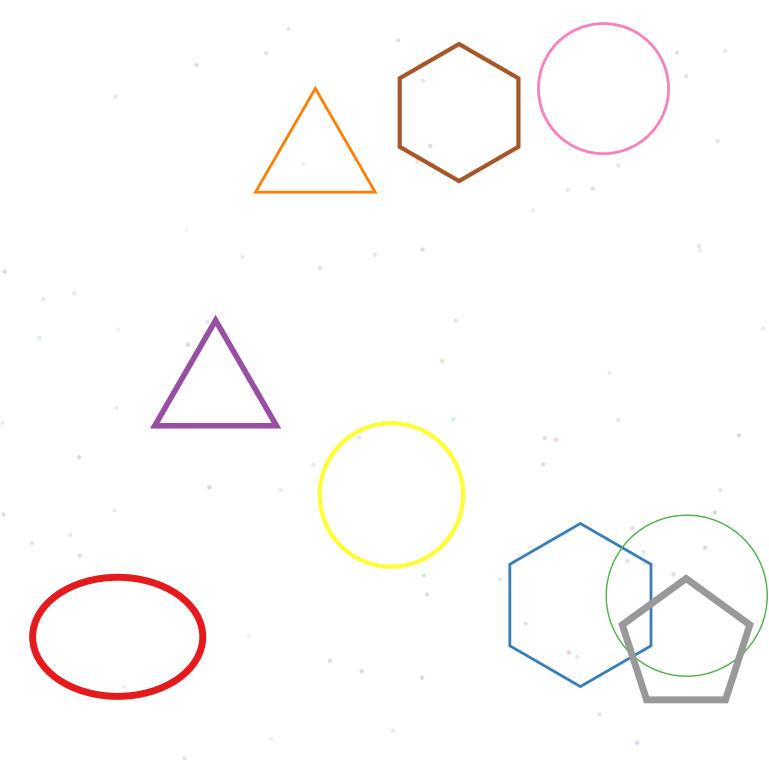[{"shape": "oval", "thickness": 2.5, "radius": 0.55, "center": [0.153, 0.173]}, {"shape": "hexagon", "thickness": 1, "radius": 0.53, "center": [0.754, 0.214]}, {"shape": "circle", "thickness": 0.5, "radius": 0.52, "center": [0.892, 0.226]}, {"shape": "triangle", "thickness": 2, "radius": 0.46, "center": [0.28, 0.493]}, {"shape": "triangle", "thickness": 1, "radius": 0.45, "center": [0.41, 0.795]}, {"shape": "circle", "thickness": 1.5, "radius": 0.47, "center": [0.508, 0.357]}, {"shape": "hexagon", "thickness": 1.5, "radius": 0.44, "center": [0.596, 0.854]}, {"shape": "circle", "thickness": 1, "radius": 0.42, "center": [0.784, 0.885]}, {"shape": "pentagon", "thickness": 2.5, "radius": 0.44, "center": [0.891, 0.162]}]